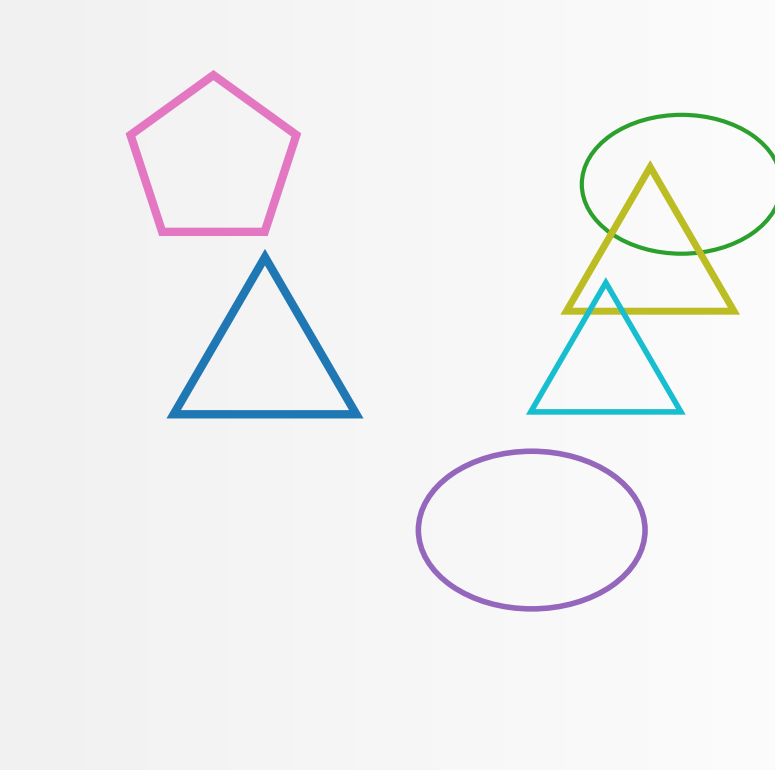[{"shape": "triangle", "thickness": 3, "radius": 0.68, "center": [0.342, 0.53]}, {"shape": "oval", "thickness": 1.5, "radius": 0.64, "center": [0.88, 0.761]}, {"shape": "oval", "thickness": 2, "radius": 0.73, "center": [0.686, 0.312]}, {"shape": "pentagon", "thickness": 3, "radius": 0.56, "center": [0.275, 0.79]}, {"shape": "triangle", "thickness": 2.5, "radius": 0.62, "center": [0.839, 0.658]}, {"shape": "triangle", "thickness": 2, "radius": 0.56, "center": [0.782, 0.521]}]